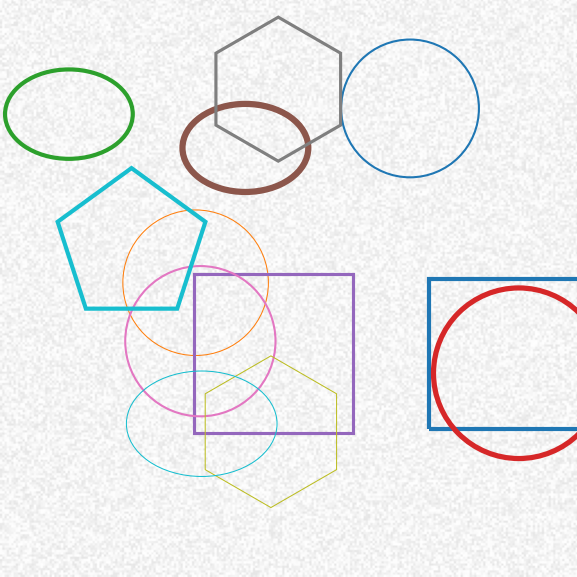[{"shape": "square", "thickness": 2, "radius": 0.65, "center": [0.872, 0.386]}, {"shape": "circle", "thickness": 1, "radius": 0.6, "center": [0.71, 0.811]}, {"shape": "circle", "thickness": 0.5, "radius": 0.63, "center": [0.339, 0.51]}, {"shape": "oval", "thickness": 2, "radius": 0.55, "center": [0.119, 0.802]}, {"shape": "circle", "thickness": 2.5, "radius": 0.74, "center": [0.898, 0.353]}, {"shape": "square", "thickness": 1.5, "radius": 0.69, "center": [0.474, 0.387]}, {"shape": "oval", "thickness": 3, "radius": 0.54, "center": [0.425, 0.743]}, {"shape": "circle", "thickness": 1, "radius": 0.65, "center": [0.347, 0.408]}, {"shape": "hexagon", "thickness": 1.5, "radius": 0.62, "center": [0.482, 0.845]}, {"shape": "hexagon", "thickness": 0.5, "radius": 0.66, "center": [0.469, 0.252]}, {"shape": "pentagon", "thickness": 2, "radius": 0.67, "center": [0.228, 0.573]}, {"shape": "oval", "thickness": 0.5, "radius": 0.65, "center": [0.349, 0.265]}]